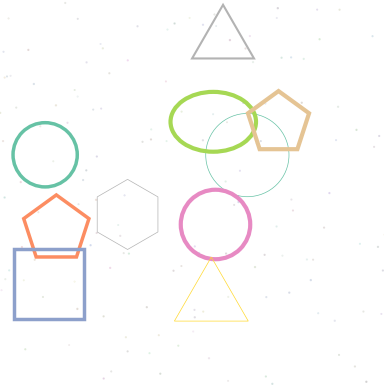[{"shape": "circle", "thickness": 0.5, "radius": 0.54, "center": [0.643, 0.597]}, {"shape": "circle", "thickness": 2.5, "radius": 0.42, "center": [0.117, 0.598]}, {"shape": "pentagon", "thickness": 2.5, "radius": 0.45, "center": [0.146, 0.405]}, {"shape": "square", "thickness": 2.5, "radius": 0.45, "center": [0.127, 0.262]}, {"shape": "circle", "thickness": 3, "radius": 0.45, "center": [0.56, 0.417]}, {"shape": "oval", "thickness": 3, "radius": 0.56, "center": [0.554, 0.684]}, {"shape": "triangle", "thickness": 0.5, "radius": 0.55, "center": [0.549, 0.221]}, {"shape": "pentagon", "thickness": 3, "radius": 0.42, "center": [0.723, 0.68]}, {"shape": "hexagon", "thickness": 0.5, "radius": 0.46, "center": [0.331, 0.443]}, {"shape": "triangle", "thickness": 1.5, "radius": 0.46, "center": [0.579, 0.895]}]